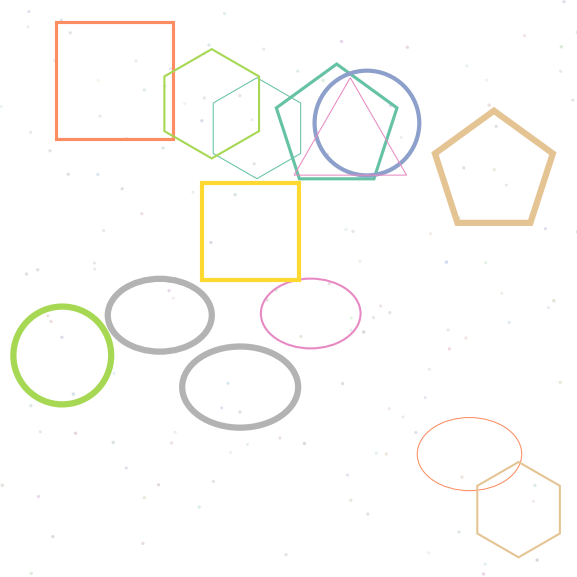[{"shape": "pentagon", "thickness": 1.5, "radius": 0.55, "center": [0.583, 0.778]}, {"shape": "hexagon", "thickness": 0.5, "radius": 0.44, "center": [0.445, 0.777]}, {"shape": "oval", "thickness": 0.5, "radius": 0.45, "center": [0.813, 0.213]}, {"shape": "square", "thickness": 1.5, "radius": 0.51, "center": [0.198, 0.859]}, {"shape": "circle", "thickness": 2, "radius": 0.45, "center": [0.635, 0.786]}, {"shape": "oval", "thickness": 1, "radius": 0.43, "center": [0.538, 0.456]}, {"shape": "triangle", "thickness": 0.5, "radius": 0.56, "center": [0.607, 0.752]}, {"shape": "circle", "thickness": 3, "radius": 0.42, "center": [0.108, 0.384]}, {"shape": "hexagon", "thickness": 1, "radius": 0.47, "center": [0.367, 0.819]}, {"shape": "square", "thickness": 2, "radius": 0.42, "center": [0.433, 0.599]}, {"shape": "hexagon", "thickness": 1, "radius": 0.41, "center": [0.898, 0.117]}, {"shape": "pentagon", "thickness": 3, "radius": 0.54, "center": [0.855, 0.7]}, {"shape": "oval", "thickness": 3, "radius": 0.45, "center": [0.277, 0.453]}, {"shape": "oval", "thickness": 3, "radius": 0.5, "center": [0.416, 0.329]}]